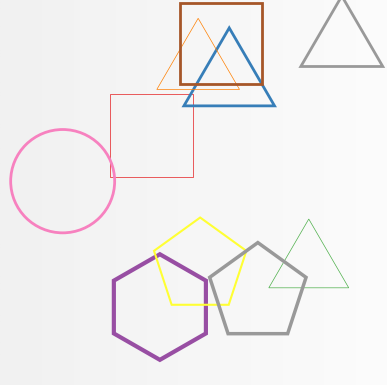[{"shape": "square", "thickness": 0.5, "radius": 0.54, "center": [0.391, 0.649]}, {"shape": "triangle", "thickness": 2, "radius": 0.67, "center": [0.592, 0.793]}, {"shape": "triangle", "thickness": 0.5, "radius": 0.6, "center": [0.797, 0.312]}, {"shape": "hexagon", "thickness": 3, "radius": 0.69, "center": [0.413, 0.202]}, {"shape": "triangle", "thickness": 0.5, "radius": 0.62, "center": [0.511, 0.829]}, {"shape": "pentagon", "thickness": 1.5, "radius": 0.63, "center": [0.517, 0.31]}, {"shape": "square", "thickness": 2, "radius": 0.53, "center": [0.571, 0.886]}, {"shape": "circle", "thickness": 2, "radius": 0.67, "center": [0.162, 0.529]}, {"shape": "triangle", "thickness": 2, "radius": 0.61, "center": [0.882, 0.888]}, {"shape": "pentagon", "thickness": 2.5, "radius": 0.65, "center": [0.665, 0.239]}]